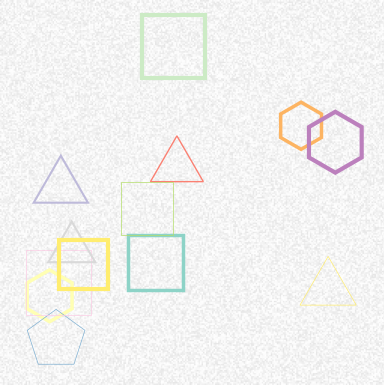[{"shape": "square", "thickness": 2.5, "radius": 0.36, "center": [0.404, 0.318]}, {"shape": "hexagon", "thickness": 2.5, "radius": 0.34, "center": [0.129, 0.232]}, {"shape": "triangle", "thickness": 1.5, "radius": 0.41, "center": [0.158, 0.514]}, {"shape": "triangle", "thickness": 1, "radius": 0.4, "center": [0.459, 0.568]}, {"shape": "pentagon", "thickness": 0.5, "radius": 0.39, "center": [0.146, 0.118]}, {"shape": "hexagon", "thickness": 2.5, "radius": 0.31, "center": [0.782, 0.673]}, {"shape": "square", "thickness": 0.5, "radius": 0.34, "center": [0.381, 0.459]}, {"shape": "square", "thickness": 0.5, "radius": 0.42, "center": [0.152, 0.266]}, {"shape": "triangle", "thickness": 1.5, "radius": 0.35, "center": [0.186, 0.354]}, {"shape": "hexagon", "thickness": 3, "radius": 0.4, "center": [0.871, 0.631]}, {"shape": "square", "thickness": 3, "radius": 0.41, "center": [0.45, 0.879]}, {"shape": "triangle", "thickness": 0.5, "radius": 0.42, "center": [0.852, 0.25]}, {"shape": "square", "thickness": 3, "radius": 0.32, "center": [0.218, 0.313]}]